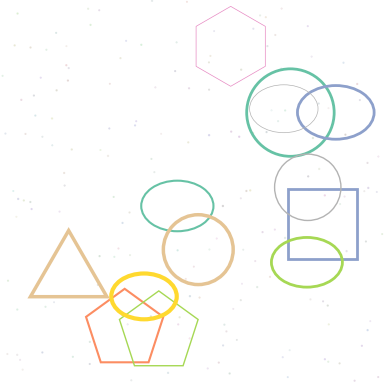[{"shape": "circle", "thickness": 2, "radius": 0.57, "center": [0.754, 0.708]}, {"shape": "oval", "thickness": 1.5, "radius": 0.47, "center": [0.461, 0.465]}, {"shape": "pentagon", "thickness": 1.5, "radius": 0.53, "center": [0.324, 0.144]}, {"shape": "square", "thickness": 2, "radius": 0.45, "center": [0.838, 0.419]}, {"shape": "oval", "thickness": 2, "radius": 0.5, "center": [0.872, 0.708]}, {"shape": "hexagon", "thickness": 0.5, "radius": 0.52, "center": [0.599, 0.88]}, {"shape": "pentagon", "thickness": 1, "radius": 0.54, "center": [0.412, 0.137]}, {"shape": "oval", "thickness": 2, "radius": 0.46, "center": [0.797, 0.319]}, {"shape": "oval", "thickness": 3, "radius": 0.43, "center": [0.374, 0.23]}, {"shape": "triangle", "thickness": 2.5, "radius": 0.57, "center": [0.178, 0.287]}, {"shape": "circle", "thickness": 2.5, "radius": 0.45, "center": [0.515, 0.352]}, {"shape": "oval", "thickness": 0.5, "radius": 0.44, "center": [0.737, 0.718]}, {"shape": "circle", "thickness": 1, "radius": 0.43, "center": [0.799, 0.513]}]